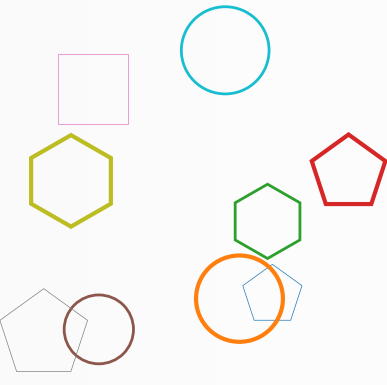[{"shape": "pentagon", "thickness": 0.5, "radius": 0.4, "center": [0.703, 0.233]}, {"shape": "circle", "thickness": 3, "radius": 0.56, "center": [0.618, 0.224]}, {"shape": "hexagon", "thickness": 2, "radius": 0.48, "center": [0.69, 0.425]}, {"shape": "pentagon", "thickness": 3, "radius": 0.5, "center": [0.899, 0.551]}, {"shape": "circle", "thickness": 2, "radius": 0.45, "center": [0.255, 0.144]}, {"shape": "square", "thickness": 0.5, "radius": 0.45, "center": [0.241, 0.769]}, {"shape": "pentagon", "thickness": 0.5, "radius": 0.59, "center": [0.113, 0.131]}, {"shape": "hexagon", "thickness": 3, "radius": 0.59, "center": [0.183, 0.53]}, {"shape": "circle", "thickness": 2, "radius": 0.57, "center": [0.581, 0.869]}]